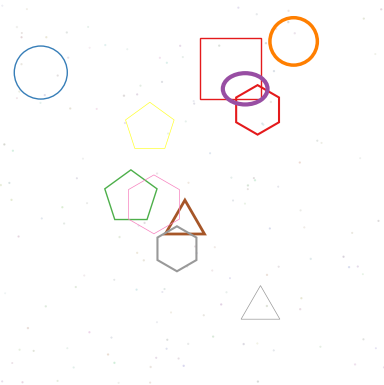[{"shape": "square", "thickness": 1, "radius": 0.4, "center": [0.598, 0.821]}, {"shape": "hexagon", "thickness": 1.5, "radius": 0.32, "center": [0.669, 0.715]}, {"shape": "circle", "thickness": 1, "radius": 0.34, "center": [0.106, 0.812]}, {"shape": "pentagon", "thickness": 1, "radius": 0.36, "center": [0.34, 0.487]}, {"shape": "oval", "thickness": 3, "radius": 0.29, "center": [0.637, 0.769]}, {"shape": "circle", "thickness": 2.5, "radius": 0.31, "center": [0.763, 0.892]}, {"shape": "pentagon", "thickness": 0.5, "radius": 0.33, "center": [0.389, 0.668]}, {"shape": "triangle", "thickness": 2, "radius": 0.29, "center": [0.48, 0.422]}, {"shape": "hexagon", "thickness": 0.5, "radius": 0.38, "center": [0.4, 0.469]}, {"shape": "triangle", "thickness": 0.5, "radius": 0.29, "center": [0.677, 0.2]}, {"shape": "hexagon", "thickness": 1.5, "radius": 0.29, "center": [0.46, 0.354]}]